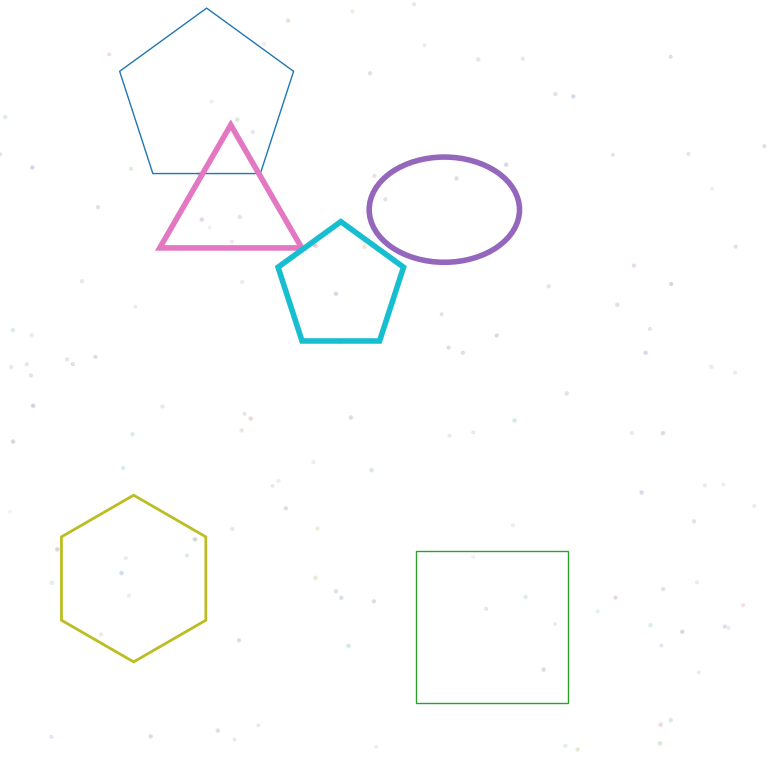[{"shape": "pentagon", "thickness": 0.5, "radius": 0.59, "center": [0.268, 0.871]}, {"shape": "square", "thickness": 0.5, "radius": 0.49, "center": [0.639, 0.186]}, {"shape": "oval", "thickness": 2, "radius": 0.49, "center": [0.577, 0.728]}, {"shape": "triangle", "thickness": 2, "radius": 0.53, "center": [0.3, 0.731]}, {"shape": "hexagon", "thickness": 1, "radius": 0.54, "center": [0.174, 0.249]}, {"shape": "pentagon", "thickness": 2, "radius": 0.43, "center": [0.443, 0.627]}]